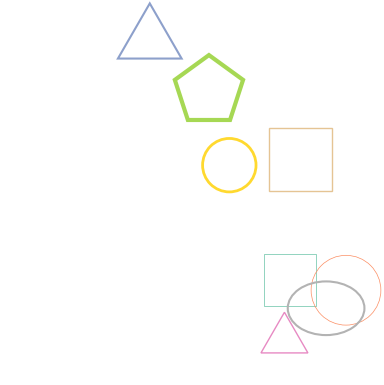[{"shape": "square", "thickness": 0.5, "radius": 0.34, "center": [0.753, 0.273]}, {"shape": "circle", "thickness": 0.5, "radius": 0.45, "center": [0.899, 0.246]}, {"shape": "triangle", "thickness": 1.5, "radius": 0.48, "center": [0.389, 0.896]}, {"shape": "triangle", "thickness": 1, "radius": 0.35, "center": [0.739, 0.119]}, {"shape": "pentagon", "thickness": 3, "radius": 0.47, "center": [0.543, 0.764]}, {"shape": "circle", "thickness": 2, "radius": 0.35, "center": [0.596, 0.571]}, {"shape": "square", "thickness": 1, "radius": 0.41, "center": [0.782, 0.585]}, {"shape": "oval", "thickness": 1.5, "radius": 0.5, "center": [0.847, 0.199]}]